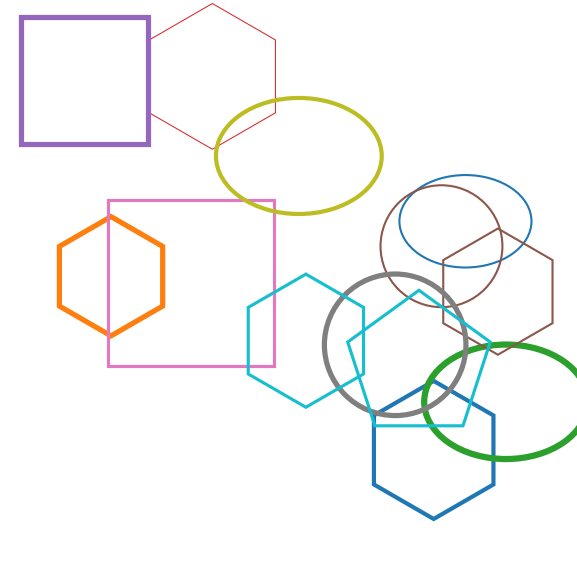[{"shape": "hexagon", "thickness": 2, "radius": 0.6, "center": [0.751, 0.22]}, {"shape": "oval", "thickness": 1, "radius": 0.57, "center": [0.806, 0.616]}, {"shape": "hexagon", "thickness": 2.5, "radius": 0.52, "center": [0.192, 0.521]}, {"shape": "oval", "thickness": 3, "radius": 0.71, "center": [0.876, 0.303]}, {"shape": "hexagon", "thickness": 0.5, "radius": 0.63, "center": [0.368, 0.867]}, {"shape": "square", "thickness": 2.5, "radius": 0.55, "center": [0.147, 0.86]}, {"shape": "hexagon", "thickness": 1, "radius": 0.55, "center": [0.862, 0.494]}, {"shape": "circle", "thickness": 1, "radius": 0.53, "center": [0.764, 0.573]}, {"shape": "square", "thickness": 1.5, "radius": 0.72, "center": [0.331, 0.509]}, {"shape": "circle", "thickness": 2.5, "radius": 0.61, "center": [0.684, 0.402]}, {"shape": "oval", "thickness": 2, "radius": 0.72, "center": [0.517, 0.729]}, {"shape": "pentagon", "thickness": 1.5, "radius": 0.65, "center": [0.725, 0.367]}, {"shape": "hexagon", "thickness": 1.5, "radius": 0.58, "center": [0.53, 0.409]}]